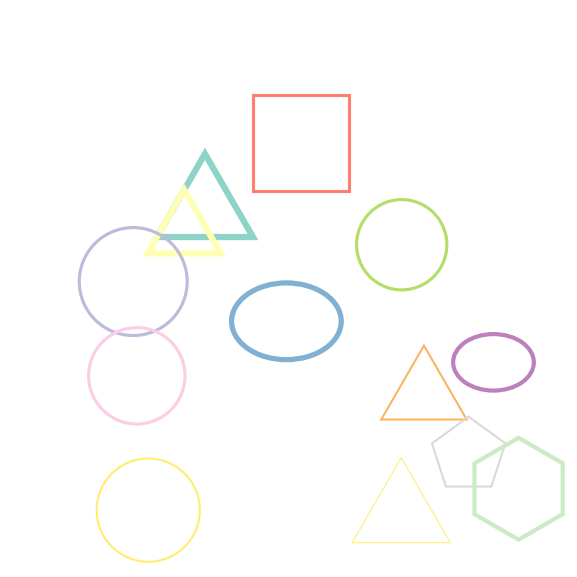[{"shape": "triangle", "thickness": 3, "radius": 0.48, "center": [0.355, 0.637]}, {"shape": "triangle", "thickness": 3, "radius": 0.37, "center": [0.319, 0.597]}, {"shape": "circle", "thickness": 1.5, "radius": 0.47, "center": [0.231, 0.512]}, {"shape": "square", "thickness": 1.5, "radius": 0.42, "center": [0.522, 0.752]}, {"shape": "oval", "thickness": 2.5, "radius": 0.47, "center": [0.496, 0.443]}, {"shape": "triangle", "thickness": 1, "radius": 0.43, "center": [0.734, 0.315]}, {"shape": "circle", "thickness": 1.5, "radius": 0.39, "center": [0.696, 0.575]}, {"shape": "circle", "thickness": 1.5, "radius": 0.42, "center": [0.237, 0.348]}, {"shape": "pentagon", "thickness": 1, "radius": 0.33, "center": [0.811, 0.211]}, {"shape": "oval", "thickness": 2, "radius": 0.35, "center": [0.855, 0.372]}, {"shape": "hexagon", "thickness": 2, "radius": 0.44, "center": [0.898, 0.153]}, {"shape": "triangle", "thickness": 0.5, "radius": 0.49, "center": [0.695, 0.108]}, {"shape": "circle", "thickness": 1, "radius": 0.45, "center": [0.257, 0.116]}]